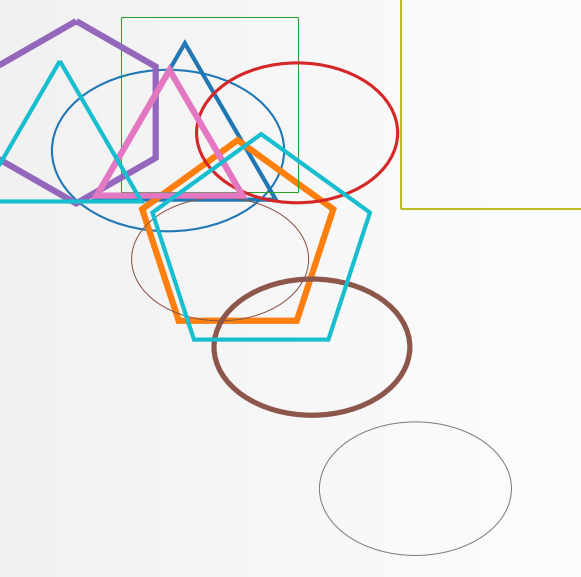[{"shape": "oval", "thickness": 1, "radius": 1.0, "center": [0.289, 0.738]}, {"shape": "triangle", "thickness": 2, "radius": 0.9, "center": [0.318, 0.744]}, {"shape": "pentagon", "thickness": 3, "radius": 0.86, "center": [0.409, 0.584]}, {"shape": "square", "thickness": 0.5, "radius": 0.76, "center": [0.361, 0.818]}, {"shape": "oval", "thickness": 1.5, "radius": 0.86, "center": [0.511, 0.769]}, {"shape": "hexagon", "thickness": 3, "radius": 0.79, "center": [0.131, 0.805]}, {"shape": "oval", "thickness": 2.5, "radius": 0.84, "center": [0.537, 0.398]}, {"shape": "oval", "thickness": 0.5, "radius": 0.76, "center": [0.379, 0.55]}, {"shape": "triangle", "thickness": 3, "radius": 0.72, "center": [0.292, 0.733]}, {"shape": "oval", "thickness": 0.5, "radius": 0.83, "center": [0.715, 0.153]}, {"shape": "square", "thickness": 1, "radius": 0.96, "center": [0.883, 0.829]}, {"shape": "pentagon", "thickness": 2, "radius": 0.98, "center": [0.449, 0.57]}, {"shape": "triangle", "thickness": 2, "radius": 0.81, "center": [0.103, 0.731]}]